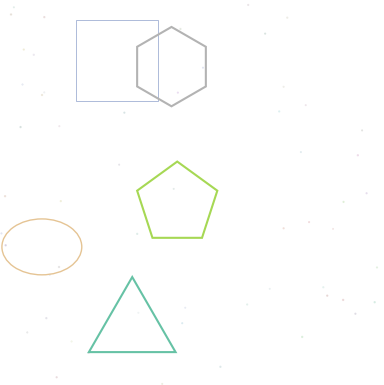[{"shape": "triangle", "thickness": 1.5, "radius": 0.65, "center": [0.343, 0.15]}, {"shape": "square", "thickness": 0.5, "radius": 0.53, "center": [0.304, 0.843]}, {"shape": "pentagon", "thickness": 1.5, "radius": 0.55, "center": [0.46, 0.471]}, {"shape": "oval", "thickness": 1, "radius": 0.52, "center": [0.109, 0.359]}, {"shape": "hexagon", "thickness": 1.5, "radius": 0.52, "center": [0.445, 0.827]}]